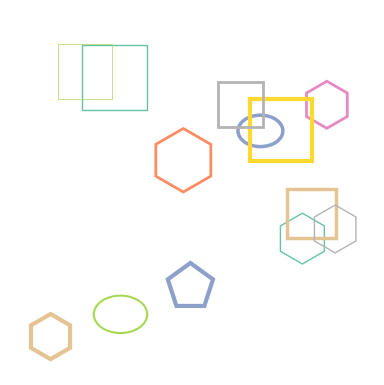[{"shape": "hexagon", "thickness": 1, "radius": 0.33, "center": [0.785, 0.38]}, {"shape": "square", "thickness": 1, "radius": 0.42, "center": [0.298, 0.799]}, {"shape": "hexagon", "thickness": 2, "radius": 0.41, "center": [0.476, 0.584]}, {"shape": "pentagon", "thickness": 3, "radius": 0.31, "center": [0.494, 0.255]}, {"shape": "oval", "thickness": 2.5, "radius": 0.29, "center": [0.676, 0.66]}, {"shape": "hexagon", "thickness": 2, "radius": 0.31, "center": [0.849, 0.728]}, {"shape": "square", "thickness": 0.5, "radius": 0.35, "center": [0.221, 0.814]}, {"shape": "oval", "thickness": 1.5, "radius": 0.35, "center": [0.313, 0.184]}, {"shape": "square", "thickness": 3, "radius": 0.41, "center": [0.73, 0.662]}, {"shape": "square", "thickness": 2.5, "radius": 0.32, "center": [0.809, 0.446]}, {"shape": "hexagon", "thickness": 3, "radius": 0.29, "center": [0.131, 0.126]}, {"shape": "hexagon", "thickness": 1, "radius": 0.31, "center": [0.871, 0.405]}, {"shape": "square", "thickness": 2, "radius": 0.29, "center": [0.624, 0.729]}]